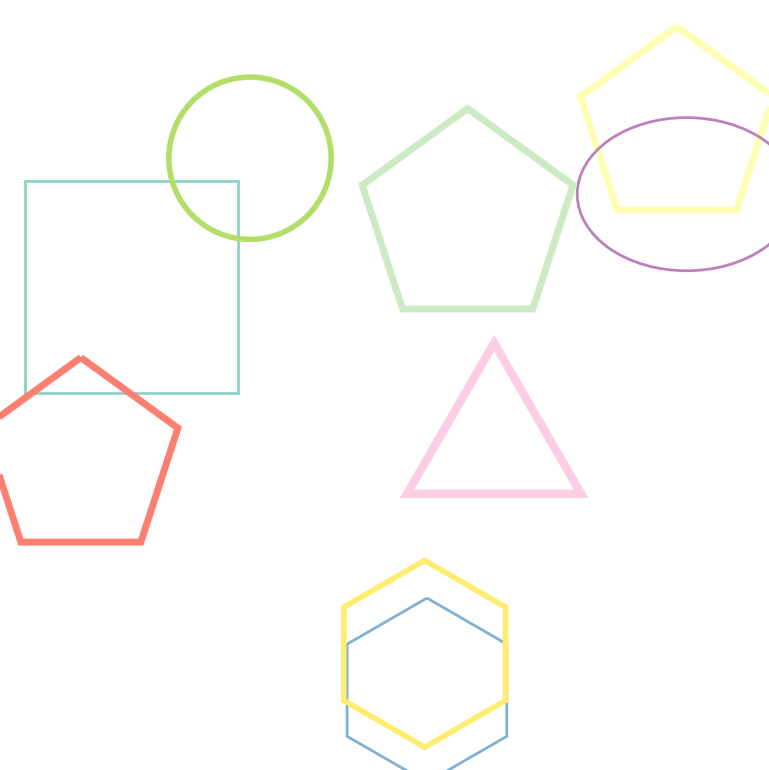[{"shape": "square", "thickness": 1, "radius": 0.69, "center": [0.171, 0.628]}, {"shape": "pentagon", "thickness": 2.5, "radius": 0.66, "center": [0.879, 0.834]}, {"shape": "pentagon", "thickness": 2.5, "radius": 0.66, "center": [0.105, 0.403]}, {"shape": "hexagon", "thickness": 1, "radius": 0.6, "center": [0.554, 0.104]}, {"shape": "circle", "thickness": 2, "radius": 0.53, "center": [0.325, 0.794]}, {"shape": "triangle", "thickness": 3, "radius": 0.65, "center": [0.642, 0.424]}, {"shape": "oval", "thickness": 1, "radius": 0.71, "center": [0.892, 0.748]}, {"shape": "pentagon", "thickness": 2.5, "radius": 0.72, "center": [0.607, 0.715]}, {"shape": "hexagon", "thickness": 2, "radius": 0.61, "center": [0.552, 0.151]}]